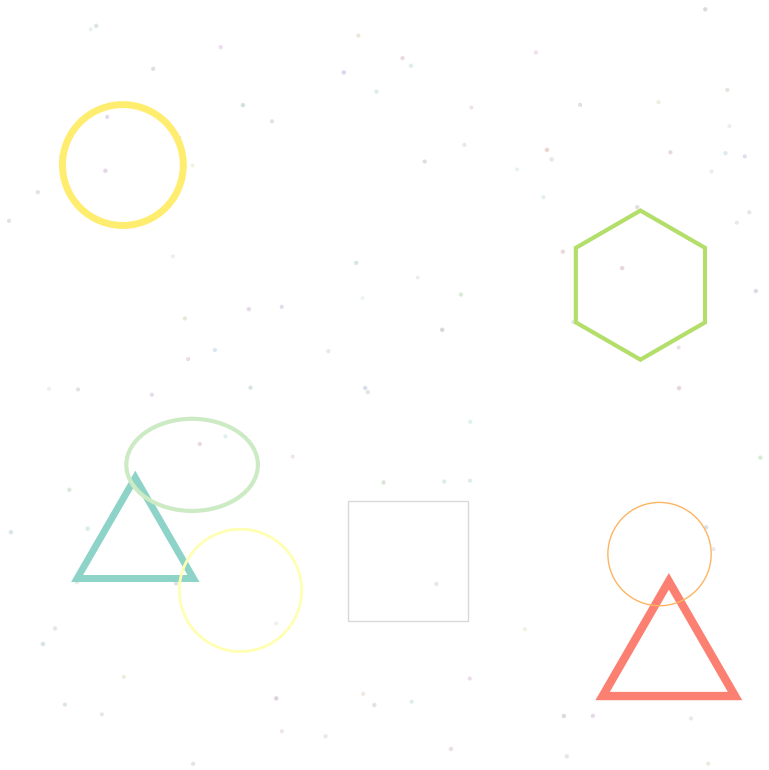[{"shape": "triangle", "thickness": 2.5, "radius": 0.44, "center": [0.176, 0.292]}, {"shape": "circle", "thickness": 1, "radius": 0.4, "center": [0.312, 0.233]}, {"shape": "triangle", "thickness": 3, "radius": 0.5, "center": [0.869, 0.146]}, {"shape": "circle", "thickness": 0.5, "radius": 0.34, "center": [0.857, 0.28]}, {"shape": "hexagon", "thickness": 1.5, "radius": 0.48, "center": [0.832, 0.63]}, {"shape": "square", "thickness": 0.5, "radius": 0.39, "center": [0.53, 0.272]}, {"shape": "oval", "thickness": 1.5, "radius": 0.43, "center": [0.249, 0.396]}, {"shape": "circle", "thickness": 2.5, "radius": 0.39, "center": [0.16, 0.786]}]